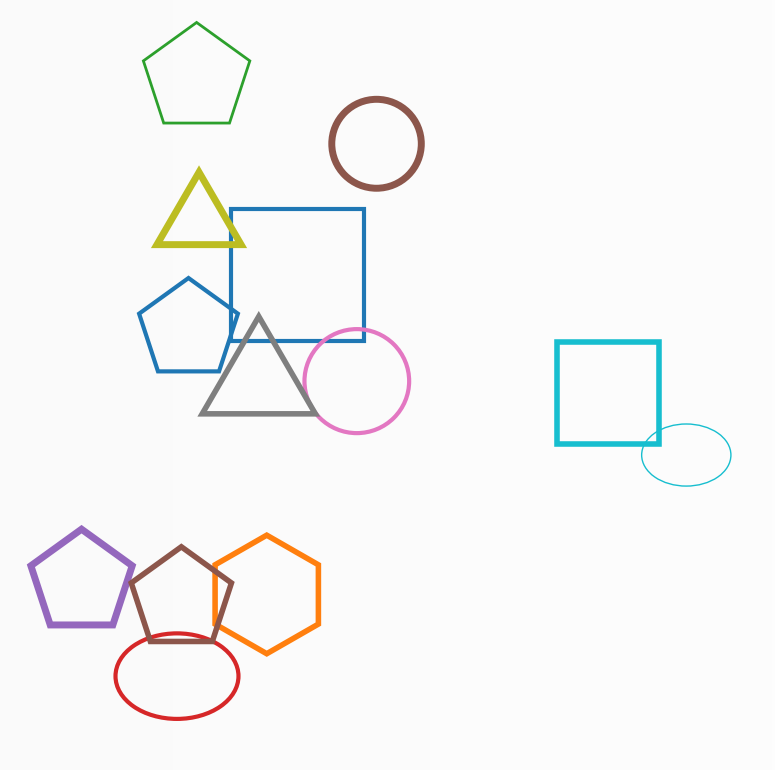[{"shape": "pentagon", "thickness": 1.5, "radius": 0.34, "center": [0.243, 0.572]}, {"shape": "square", "thickness": 1.5, "radius": 0.43, "center": [0.384, 0.643]}, {"shape": "hexagon", "thickness": 2, "radius": 0.38, "center": [0.344, 0.228]}, {"shape": "pentagon", "thickness": 1, "radius": 0.36, "center": [0.254, 0.899]}, {"shape": "oval", "thickness": 1.5, "radius": 0.4, "center": [0.228, 0.122]}, {"shape": "pentagon", "thickness": 2.5, "radius": 0.34, "center": [0.105, 0.244]}, {"shape": "circle", "thickness": 2.5, "radius": 0.29, "center": [0.486, 0.813]}, {"shape": "pentagon", "thickness": 2, "radius": 0.34, "center": [0.234, 0.222]}, {"shape": "circle", "thickness": 1.5, "radius": 0.34, "center": [0.46, 0.505]}, {"shape": "triangle", "thickness": 2, "radius": 0.42, "center": [0.334, 0.505]}, {"shape": "triangle", "thickness": 2.5, "radius": 0.31, "center": [0.257, 0.714]}, {"shape": "square", "thickness": 2, "radius": 0.33, "center": [0.785, 0.49]}, {"shape": "oval", "thickness": 0.5, "radius": 0.29, "center": [0.886, 0.409]}]